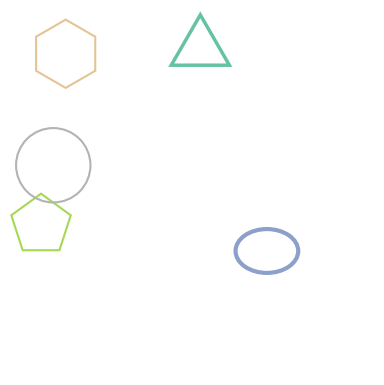[{"shape": "triangle", "thickness": 2.5, "radius": 0.44, "center": [0.52, 0.874]}, {"shape": "oval", "thickness": 3, "radius": 0.41, "center": [0.693, 0.348]}, {"shape": "pentagon", "thickness": 1.5, "radius": 0.41, "center": [0.107, 0.416]}, {"shape": "hexagon", "thickness": 1.5, "radius": 0.44, "center": [0.171, 0.86]}, {"shape": "circle", "thickness": 1.5, "radius": 0.48, "center": [0.138, 0.571]}]